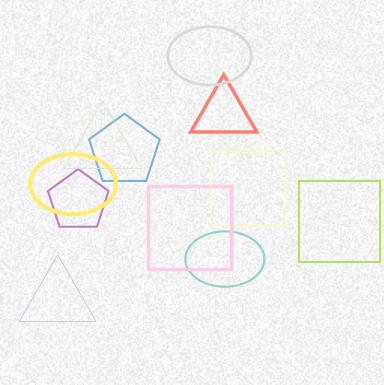[{"shape": "oval", "thickness": 1.5, "radius": 0.51, "center": [0.584, 0.327]}, {"shape": "square", "thickness": 1, "radius": 0.49, "center": [0.644, 0.513]}, {"shape": "triangle", "thickness": 0.5, "radius": 0.58, "center": [0.15, 0.223]}, {"shape": "triangle", "thickness": 2.5, "radius": 0.5, "center": [0.581, 0.707]}, {"shape": "pentagon", "thickness": 1.5, "radius": 0.48, "center": [0.323, 0.608]}, {"shape": "square", "thickness": 1.5, "radius": 0.53, "center": [0.881, 0.425]}, {"shape": "square", "thickness": 2.5, "radius": 0.54, "center": [0.491, 0.408]}, {"shape": "oval", "thickness": 2, "radius": 0.54, "center": [0.544, 0.855]}, {"shape": "pentagon", "thickness": 1.5, "radius": 0.41, "center": [0.203, 0.478]}, {"shape": "triangle", "thickness": 0.5, "radius": 0.59, "center": [0.266, 0.621]}, {"shape": "oval", "thickness": 3, "radius": 0.56, "center": [0.19, 0.522]}]